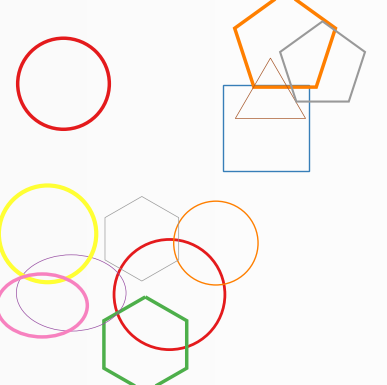[{"shape": "circle", "thickness": 2, "radius": 0.72, "center": [0.437, 0.235]}, {"shape": "circle", "thickness": 2.5, "radius": 0.59, "center": [0.164, 0.782]}, {"shape": "square", "thickness": 1, "radius": 0.56, "center": [0.686, 0.668]}, {"shape": "hexagon", "thickness": 2.5, "radius": 0.62, "center": [0.375, 0.105]}, {"shape": "oval", "thickness": 0.5, "radius": 0.71, "center": [0.184, 0.239]}, {"shape": "pentagon", "thickness": 2.5, "radius": 0.68, "center": [0.736, 0.884]}, {"shape": "circle", "thickness": 1, "radius": 0.54, "center": [0.557, 0.369]}, {"shape": "circle", "thickness": 3, "radius": 0.63, "center": [0.123, 0.393]}, {"shape": "triangle", "thickness": 0.5, "radius": 0.52, "center": [0.698, 0.745]}, {"shape": "oval", "thickness": 2.5, "radius": 0.58, "center": [0.109, 0.207]}, {"shape": "hexagon", "thickness": 0.5, "radius": 0.55, "center": [0.366, 0.38]}, {"shape": "pentagon", "thickness": 1.5, "radius": 0.58, "center": [0.832, 0.829]}]